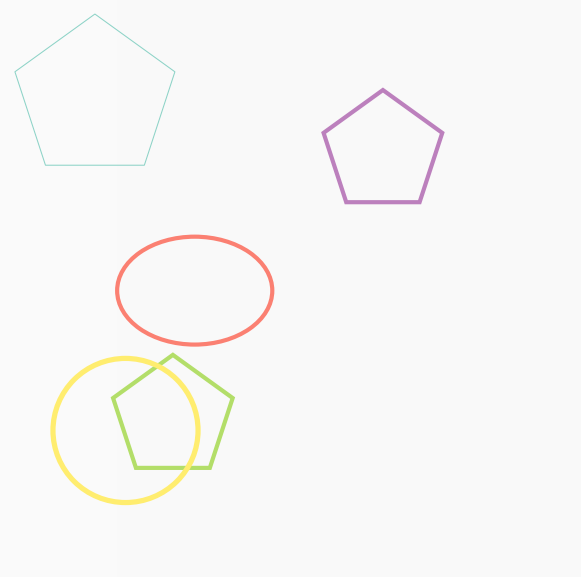[{"shape": "pentagon", "thickness": 0.5, "radius": 0.72, "center": [0.163, 0.83]}, {"shape": "oval", "thickness": 2, "radius": 0.67, "center": [0.335, 0.496]}, {"shape": "pentagon", "thickness": 2, "radius": 0.54, "center": [0.297, 0.276]}, {"shape": "pentagon", "thickness": 2, "radius": 0.54, "center": [0.659, 0.736]}, {"shape": "circle", "thickness": 2.5, "radius": 0.62, "center": [0.216, 0.254]}]